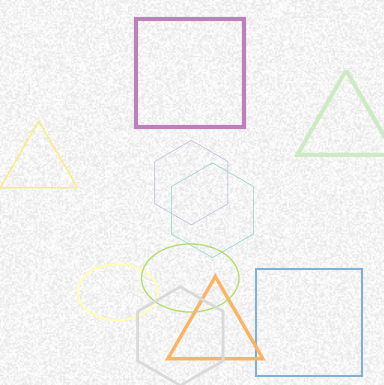[{"shape": "hexagon", "thickness": 0.5, "radius": 0.62, "center": [0.552, 0.454]}, {"shape": "oval", "thickness": 1.5, "radius": 0.52, "center": [0.306, 0.241]}, {"shape": "hexagon", "thickness": 0.5, "radius": 0.55, "center": [0.497, 0.526]}, {"shape": "square", "thickness": 1.5, "radius": 0.69, "center": [0.803, 0.162]}, {"shape": "triangle", "thickness": 2.5, "radius": 0.71, "center": [0.559, 0.139]}, {"shape": "oval", "thickness": 1, "radius": 0.63, "center": [0.494, 0.278]}, {"shape": "hexagon", "thickness": 2, "radius": 0.64, "center": [0.468, 0.127]}, {"shape": "square", "thickness": 3, "radius": 0.7, "center": [0.493, 0.81]}, {"shape": "triangle", "thickness": 3, "radius": 0.73, "center": [0.899, 0.671]}, {"shape": "triangle", "thickness": 1, "radius": 0.58, "center": [0.101, 0.57]}]